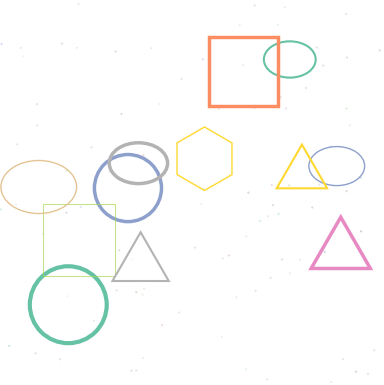[{"shape": "circle", "thickness": 3, "radius": 0.5, "center": [0.177, 0.209]}, {"shape": "oval", "thickness": 1.5, "radius": 0.34, "center": [0.753, 0.846]}, {"shape": "square", "thickness": 2.5, "radius": 0.45, "center": [0.633, 0.815]}, {"shape": "circle", "thickness": 2.5, "radius": 0.44, "center": [0.332, 0.511]}, {"shape": "oval", "thickness": 1, "radius": 0.36, "center": [0.875, 0.569]}, {"shape": "triangle", "thickness": 2.5, "radius": 0.44, "center": [0.885, 0.347]}, {"shape": "square", "thickness": 0.5, "radius": 0.47, "center": [0.204, 0.376]}, {"shape": "hexagon", "thickness": 1, "radius": 0.41, "center": [0.531, 0.588]}, {"shape": "triangle", "thickness": 1.5, "radius": 0.38, "center": [0.784, 0.549]}, {"shape": "oval", "thickness": 1, "radius": 0.49, "center": [0.101, 0.514]}, {"shape": "triangle", "thickness": 1.5, "radius": 0.42, "center": [0.365, 0.312]}, {"shape": "oval", "thickness": 2.5, "radius": 0.38, "center": [0.36, 0.576]}]